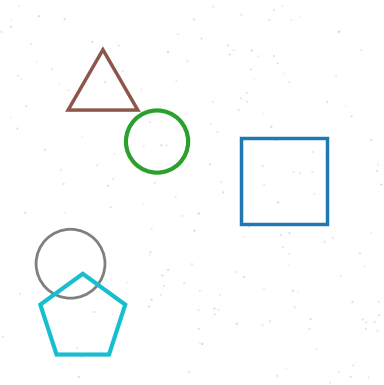[{"shape": "square", "thickness": 2.5, "radius": 0.56, "center": [0.738, 0.53]}, {"shape": "circle", "thickness": 3, "radius": 0.4, "center": [0.408, 0.632]}, {"shape": "triangle", "thickness": 2.5, "radius": 0.52, "center": [0.267, 0.766]}, {"shape": "circle", "thickness": 2, "radius": 0.45, "center": [0.183, 0.315]}, {"shape": "pentagon", "thickness": 3, "radius": 0.58, "center": [0.215, 0.173]}]